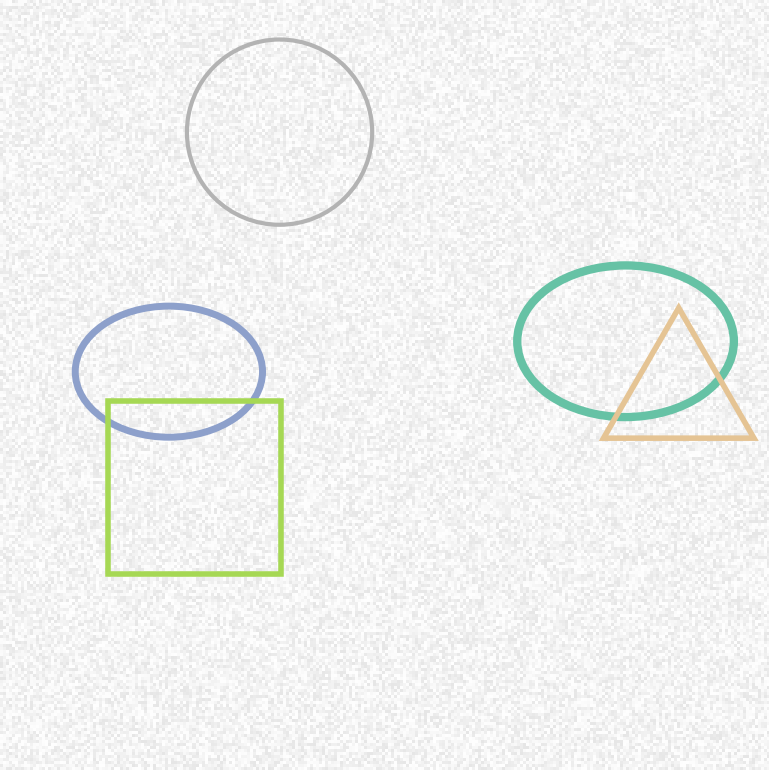[{"shape": "oval", "thickness": 3, "radius": 0.7, "center": [0.812, 0.557]}, {"shape": "oval", "thickness": 2.5, "radius": 0.61, "center": [0.219, 0.517]}, {"shape": "square", "thickness": 2, "radius": 0.56, "center": [0.253, 0.366]}, {"shape": "triangle", "thickness": 2, "radius": 0.56, "center": [0.881, 0.487]}, {"shape": "circle", "thickness": 1.5, "radius": 0.6, "center": [0.363, 0.828]}]